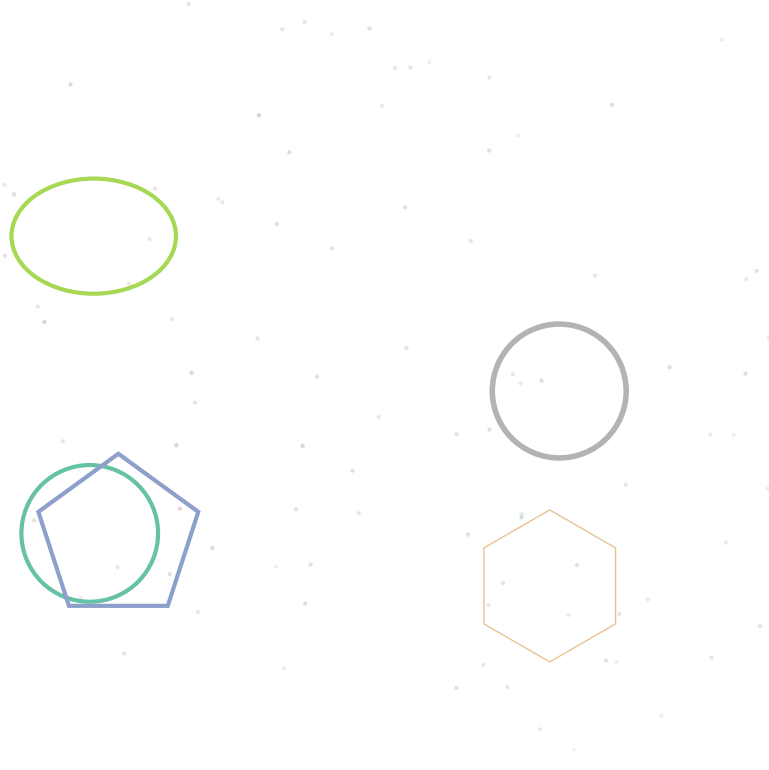[{"shape": "circle", "thickness": 1.5, "radius": 0.44, "center": [0.117, 0.307]}, {"shape": "pentagon", "thickness": 1.5, "radius": 0.55, "center": [0.154, 0.302]}, {"shape": "oval", "thickness": 1.5, "radius": 0.53, "center": [0.122, 0.693]}, {"shape": "hexagon", "thickness": 0.5, "radius": 0.49, "center": [0.714, 0.239]}, {"shape": "circle", "thickness": 2, "radius": 0.43, "center": [0.726, 0.492]}]